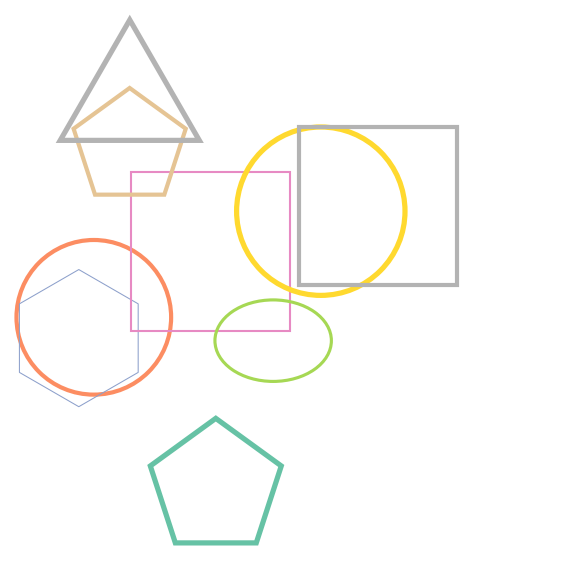[{"shape": "pentagon", "thickness": 2.5, "radius": 0.6, "center": [0.374, 0.155]}, {"shape": "circle", "thickness": 2, "radius": 0.67, "center": [0.162, 0.45]}, {"shape": "hexagon", "thickness": 0.5, "radius": 0.59, "center": [0.136, 0.414]}, {"shape": "square", "thickness": 1, "radius": 0.69, "center": [0.364, 0.564]}, {"shape": "oval", "thickness": 1.5, "radius": 0.5, "center": [0.473, 0.409]}, {"shape": "circle", "thickness": 2.5, "radius": 0.73, "center": [0.555, 0.633]}, {"shape": "pentagon", "thickness": 2, "radius": 0.51, "center": [0.225, 0.745]}, {"shape": "square", "thickness": 2, "radius": 0.68, "center": [0.654, 0.643]}, {"shape": "triangle", "thickness": 2.5, "radius": 0.7, "center": [0.225, 0.826]}]